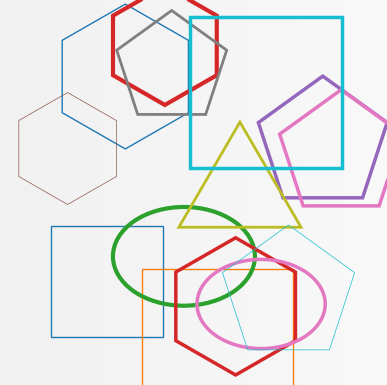[{"shape": "hexagon", "thickness": 1, "radius": 0.94, "center": [0.323, 0.801]}, {"shape": "square", "thickness": 1, "radius": 0.72, "center": [0.276, 0.269]}, {"shape": "square", "thickness": 1, "radius": 0.98, "center": [0.561, 0.105]}, {"shape": "oval", "thickness": 3, "radius": 0.92, "center": [0.475, 0.334]}, {"shape": "hexagon", "thickness": 3, "radius": 0.77, "center": [0.426, 0.882]}, {"shape": "hexagon", "thickness": 2.5, "radius": 0.89, "center": [0.608, 0.204]}, {"shape": "pentagon", "thickness": 2.5, "radius": 0.87, "center": [0.833, 0.628]}, {"shape": "hexagon", "thickness": 0.5, "radius": 0.73, "center": [0.174, 0.614]}, {"shape": "pentagon", "thickness": 2.5, "radius": 0.83, "center": [0.88, 0.6]}, {"shape": "oval", "thickness": 2.5, "radius": 0.83, "center": [0.674, 0.21]}, {"shape": "pentagon", "thickness": 2, "radius": 0.75, "center": [0.443, 0.824]}, {"shape": "triangle", "thickness": 2, "radius": 0.91, "center": [0.619, 0.501]}, {"shape": "square", "thickness": 2.5, "radius": 0.98, "center": [0.687, 0.76]}, {"shape": "pentagon", "thickness": 0.5, "radius": 0.9, "center": [0.745, 0.236]}]